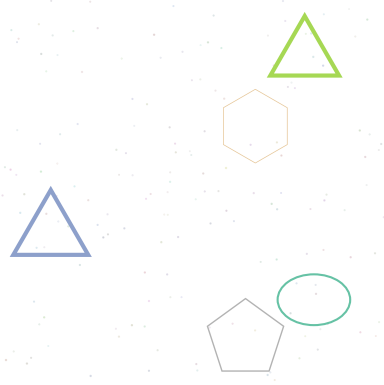[{"shape": "oval", "thickness": 1.5, "radius": 0.47, "center": [0.815, 0.221]}, {"shape": "triangle", "thickness": 3, "radius": 0.56, "center": [0.132, 0.394]}, {"shape": "triangle", "thickness": 3, "radius": 0.52, "center": [0.791, 0.855]}, {"shape": "hexagon", "thickness": 0.5, "radius": 0.48, "center": [0.663, 0.672]}, {"shape": "pentagon", "thickness": 1, "radius": 0.52, "center": [0.638, 0.12]}]